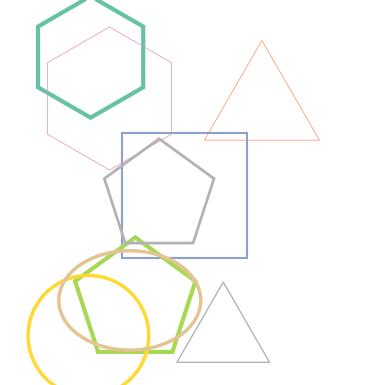[{"shape": "hexagon", "thickness": 3, "radius": 0.79, "center": [0.235, 0.852]}, {"shape": "triangle", "thickness": 0.5, "radius": 0.86, "center": [0.68, 0.722]}, {"shape": "square", "thickness": 1.5, "radius": 0.82, "center": [0.479, 0.492]}, {"shape": "hexagon", "thickness": 0.5, "radius": 0.93, "center": [0.284, 0.744]}, {"shape": "pentagon", "thickness": 3, "radius": 0.82, "center": [0.351, 0.219]}, {"shape": "circle", "thickness": 2.5, "radius": 0.78, "center": [0.23, 0.128]}, {"shape": "oval", "thickness": 2.5, "radius": 0.92, "center": [0.337, 0.22]}, {"shape": "pentagon", "thickness": 2, "radius": 0.75, "center": [0.413, 0.49]}, {"shape": "triangle", "thickness": 1, "radius": 0.69, "center": [0.58, 0.128]}]